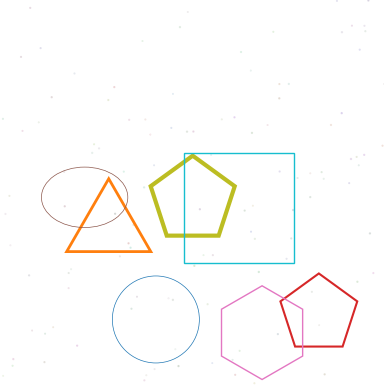[{"shape": "circle", "thickness": 0.5, "radius": 0.56, "center": [0.405, 0.17]}, {"shape": "triangle", "thickness": 2, "radius": 0.63, "center": [0.282, 0.41]}, {"shape": "pentagon", "thickness": 1.5, "radius": 0.52, "center": [0.828, 0.185]}, {"shape": "oval", "thickness": 0.5, "radius": 0.56, "center": [0.22, 0.487]}, {"shape": "hexagon", "thickness": 1, "radius": 0.61, "center": [0.681, 0.136]}, {"shape": "pentagon", "thickness": 3, "radius": 0.57, "center": [0.501, 0.481]}, {"shape": "square", "thickness": 1, "radius": 0.72, "center": [0.622, 0.46]}]